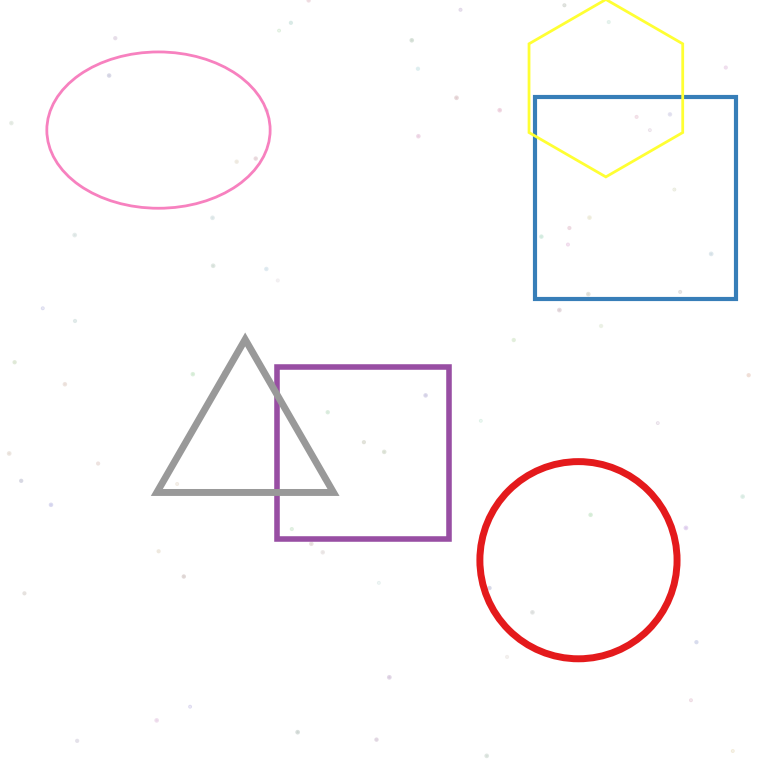[{"shape": "circle", "thickness": 2.5, "radius": 0.64, "center": [0.751, 0.272]}, {"shape": "square", "thickness": 1.5, "radius": 0.65, "center": [0.825, 0.743]}, {"shape": "square", "thickness": 2, "radius": 0.56, "center": [0.471, 0.412]}, {"shape": "hexagon", "thickness": 1, "radius": 0.58, "center": [0.787, 0.885]}, {"shape": "oval", "thickness": 1, "radius": 0.73, "center": [0.206, 0.831]}, {"shape": "triangle", "thickness": 2.5, "radius": 0.66, "center": [0.318, 0.427]}]